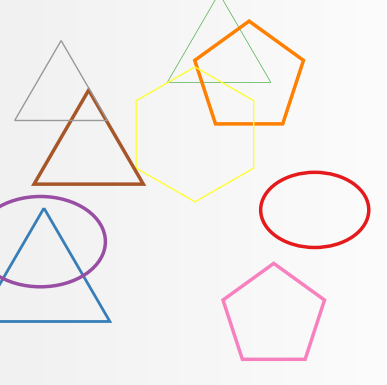[{"shape": "oval", "thickness": 2.5, "radius": 0.7, "center": [0.812, 0.455]}, {"shape": "triangle", "thickness": 2, "radius": 0.98, "center": [0.113, 0.263]}, {"shape": "triangle", "thickness": 0.5, "radius": 0.77, "center": [0.565, 0.863]}, {"shape": "oval", "thickness": 2.5, "radius": 0.84, "center": [0.104, 0.372]}, {"shape": "pentagon", "thickness": 2.5, "radius": 0.74, "center": [0.643, 0.798]}, {"shape": "hexagon", "thickness": 1, "radius": 0.88, "center": [0.503, 0.651]}, {"shape": "triangle", "thickness": 2.5, "radius": 0.81, "center": [0.229, 0.603]}, {"shape": "pentagon", "thickness": 2.5, "radius": 0.69, "center": [0.706, 0.178]}, {"shape": "triangle", "thickness": 1, "radius": 0.69, "center": [0.158, 0.756]}]